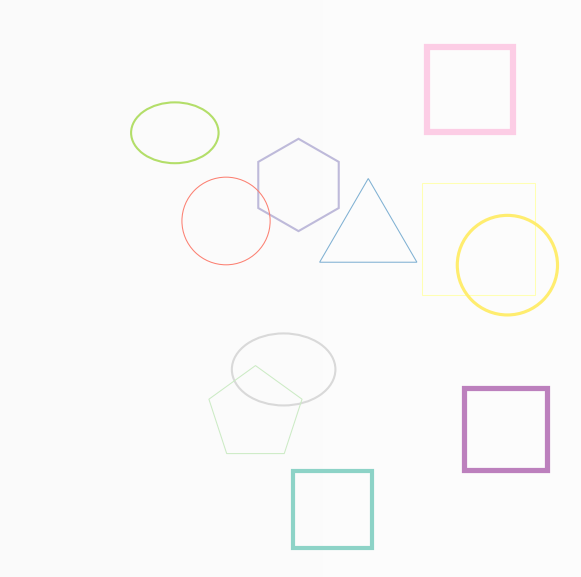[{"shape": "square", "thickness": 2, "radius": 0.34, "center": [0.572, 0.117]}, {"shape": "square", "thickness": 0.5, "radius": 0.48, "center": [0.824, 0.585]}, {"shape": "hexagon", "thickness": 1, "radius": 0.4, "center": [0.514, 0.679]}, {"shape": "circle", "thickness": 0.5, "radius": 0.38, "center": [0.389, 0.616]}, {"shape": "triangle", "thickness": 0.5, "radius": 0.48, "center": [0.634, 0.593]}, {"shape": "oval", "thickness": 1, "radius": 0.38, "center": [0.301, 0.769]}, {"shape": "square", "thickness": 3, "radius": 0.37, "center": [0.809, 0.844]}, {"shape": "oval", "thickness": 1, "radius": 0.45, "center": [0.488, 0.359]}, {"shape": "square", "thickness": 2.5, "radius": 0.36, "center": [0.869, 0.256]}, {"shape": "pentagon", "thickness": 0.5, "radius": 0.42, "center": [0.44, 0.282]}, {"shape": "circle", "thickness": 1.5, "radius": 0.43, "center": [0.873, 0.54]}]